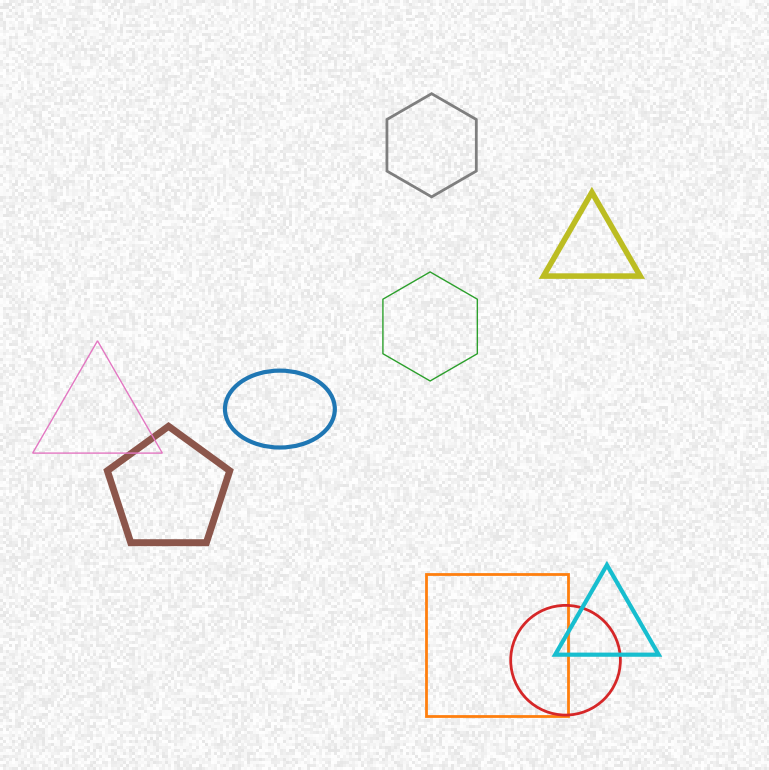[{"shape": "oval", "thickness": 1.5, "radius": 0.36, "center": [0.363, 0.469]}, {"shape": "square", "thickness": 1, "radius": 0.46, "center": [0.646, 0.162]}, {"shape": "hexagon", "thickness": 0.5, "radius": 0.35, "center": [0.559, 0.576]}, {"shape": "circle", "thickness": 1, "radius": 0.36, "center": [0.734, 0.143]}, {"shape": "pentagon", "thickness": 2.5, "radius": 0.42, "center": [0.219, 0.363]}, {"shape": "triangle", "thickness": 0.5, "radius": 0.49, "center": [0.127, 0.46]}, {"shape": "hexagon", "thickness": 1, "radius": 0.34, "center": [0.561, 0.811]}, {"shape": "triangle", "thickness": 2, "radius": 0.36, "center": [0.769, 0.678]}, {"shape": "triangle", "thickness": 1.5, "radius": 0.39, "center": [0.788, 0.189]}]